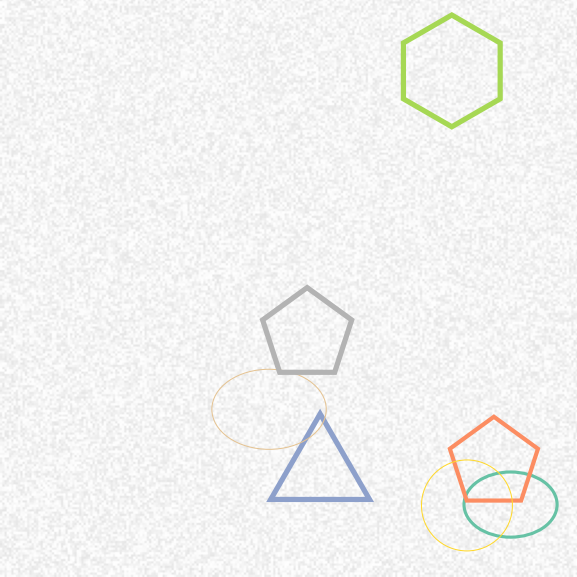[{"shape": "oval", "thickness": 1.5, "radius": 0.4, "center": [0.884, 0.125]}, {"shape": "pentagon", "thickness": 2, "radius": 0.4, "center": [0.855, 0.197]}, {"shape": "triangle", "thickness": 2.5, "radius": 0.49, "center": [0.554, 0.184]}, {"shape": "hexagon", "thickness": 2.5, "radius": 0.48, "center": [0.782, 0.876]}, {"shape": "circle", "thickness": 0.5, "radius": 0.39, "center": [0.809, 0.124]}, {"shape": "oval", "thickness": 0.5, "radius": 0.5, "center": [0.466, 0.29]}, {"shape": "pentagon", "thickness": 2.5, "radius": 0.41, "center": [0.532, 0.42]}]